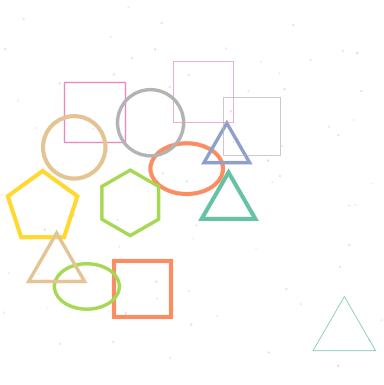[{"shape": "triangle", "thickness": 3, "radius": 0.4, "center": [0.594, 0.472]}, {"shape": "triangle", "thickness": 0.5, "radius": 0.47, "center": [0.894, 0.136]}, {"shape": "square", "thickness": 3, "radius": 0.37, "center": [0.371, 0.249]}, {"shape": "oval", "thickness": 3, "radius": 0.47, "center": [0.485, 0.562]}, {"shape": "triangle", "thickness": 2.5, "radius": 0.34, "center": [0.589, 0.612]}, {"shape": "square", "thickness": 1, "radius": 0.39, "center": [0.246, 0.708]}, {"shape": "square", "thickness": 0.5, "radius": 0.39, "center": [0.528, 0.763]}, {"shape": "hexagon", "thickness": 2.5, "radius": 0.43, "center": [0.338, 0.473]}, {"shape": "oval", "thickness": 2.5, "radius": 0.42, "center": [0.226, 0.256]}, {"shape": "pentagon", "thickness": 3, "radius": 0.48, "center": [0.111, 0.461]}, {"shape": "triangle", "thickness": 2.5, "radius": 0.42, "center": [0.147, 0.311]}, {"shape": "circle", "thickness": 3, "radius": 0.41, "center": [0.193, 0.617]}, {"shape": "square", "thickness": 0.5, "radius": 0.37, "center": [0.653, 0.673]}, {"shape": "circle", "thickness": 2.5, "radius": 0.43, "center": [0.391, 0.681]}]